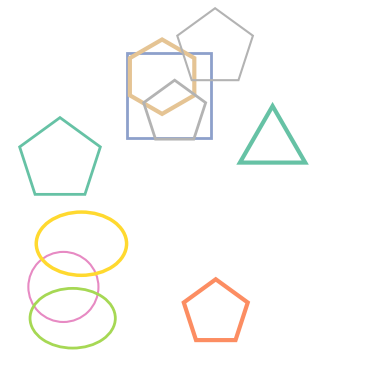[{"shape": "triangle", "thickness": 3, "radius": 0.49, "center": [0.708, 0.627]}, {"shape": "pentagon", "thickness": 2, "radius": 0.55, "center": [0.156, 0.584]}, {"shape": "pentagon", "thickness": 3, "radius": 0.44, "center": [0.56, 0.187]}, {"shape": "square", "thickness": 2, "radius": 0.55, "center": [0.439, 0.752]}, {"shape": "circle", "thickness": 1.5, "radius": 0.46, "center": [0.165, 0.255]}, {"shape": "oval", "thickness": 2, "radius": 0.55, "center": [0.189, 0.173]}, {"shape": "oval", "thickness": 2.5, "radius": 0.59, "center": [0.211, 0.367]}, {"shape": "hexagon", "thickness": 3, "radius": 0.48, "center": [0.421, 0.801]}, {"shape": "pentagon", "thickness": 1.5, "radius": 0.52, "center": [0.559, 0.875]}, {"shape": "pentagon", "thickness": 2, "radius": 0.42, "center": [0.454, 0.707]}]